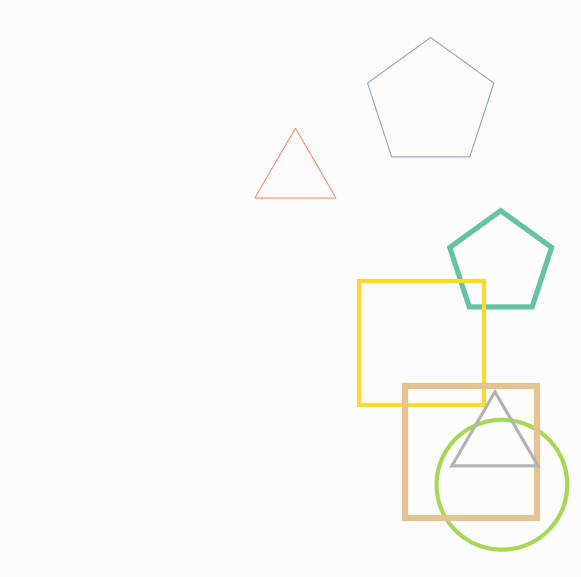[{"shape": "pentagon", "thickness": 2.5, "radius": 0.46, "center": [0.861, 0.542]}, {"shape": "triangle", "thickness": 0.5, "radius": 0.4, "center": [0.508, 0.697]}, {"shape": "pentagon", "thickness": 0.5, "radius": 0.57, "center": [0.741, 0.82]}, {"shape": "circle", "thickness": 2, "radius": 0.56, "center": [0.864, 0.16]}, {"shape": "square", "thickness": 2, "radius": 0.54, "center": [0.725, 0.406]}, {"shape": "square", "thickness": 3, "radius": 0.57, "center": [0.81, 0.216]}, {"shape": "triangle", "thickness": 1.5, "radius": 0.43, "center": [0.852, 0.235]}]